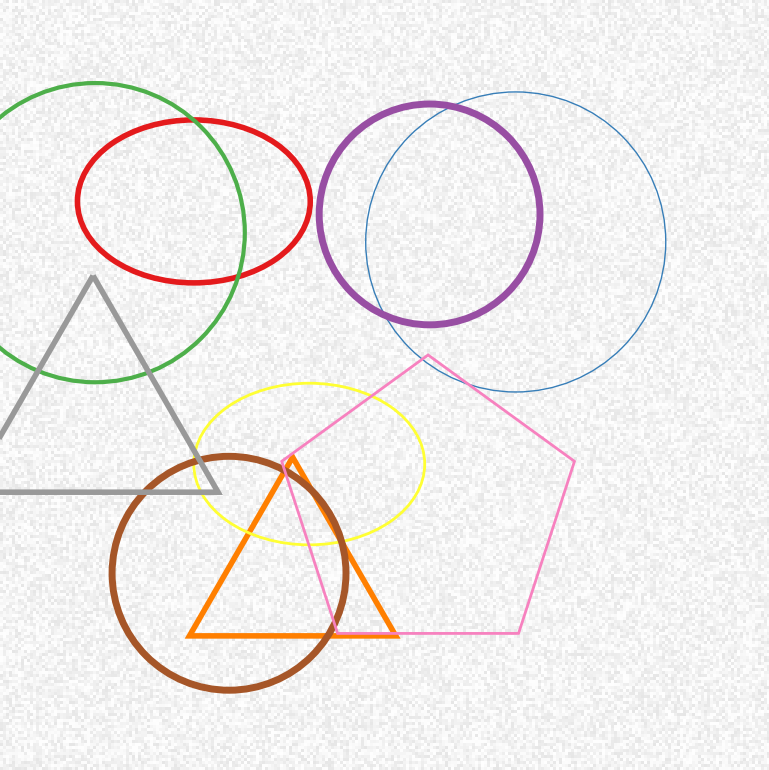[{"shape": "oval", "thickness": 2, "radius": 0.76, "center": [0.252, 0.738]}, {"shape": "circle", "thickness": 0.5, "radius": 0.97, "center": [0.67, 0.686]}, {"shape": "circle", "thickness": 1.5, "radius": 0.97, "center": [0.124, 0.698]}, {"shape": "circle", "thickness": 2.5, "radius": 0.72, "center": [0.558, 0.722]}, {"shape": "triangle", "thickness": 2, "radius": 0.77, "center": [0.38, 0.252]}, {"shape": "oval", "thickness": 1, "radius": 0.75, "center": [0.402, 0.397]}, {"shape": "circle", "thickness": 2.5, "radius": 0.76, "center": [0.297, 0.255]}, {"shape": "pentagon", "thickness": 1, "radius": 1.0, "center": [0.556, 0.339]}, {"shape": "triangle", "thickness": 2, "radius": 0.94, "center": [0.121, 0.455]}]